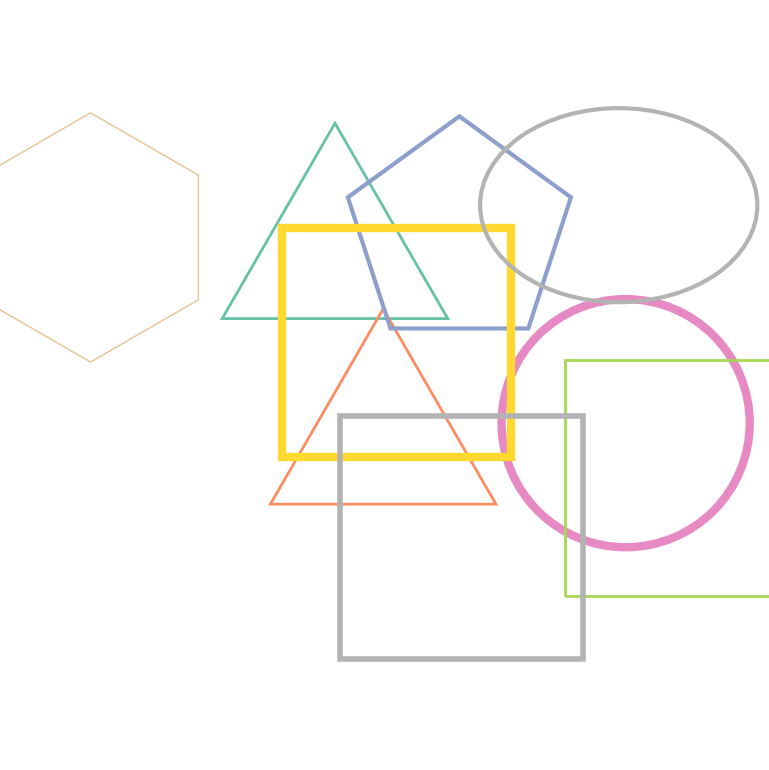[{"shape": "triangle", "thickness": 1, "radius": 0.85, "center": [0.435, 0.671]}, {"shape": "triangle", "thickness": 1, "radius": 0.85, "center": [0.498, 0.43]}, {"shape": "pentagon", "thickness": 1.5, "radius": 0.76, "center": [0.597, 0.697]}, {"shape": "circle", "thickness": 3, "radius": 0.81, "center": [0.813, 0.45]}, {"shape": "square", "thickness": 1, "radius": 0.77, "center": [0.887, 0.379]}, {"shape": "square", "thickness": 3, "radius": 0.74, "center": [0.515, 0.555]}, {"shape": "hexagon", "thickness": 0.5, "radius": 0.81, "center": [0.118, 0.692]}, {"shape": "square", "thickness": 2, "radius": 0.79, "center": [0.599, 0.302]}, {"shape": "oval", "thickness": 1.5, "radius": 0.9, "center": [0.804, 0.734]}]